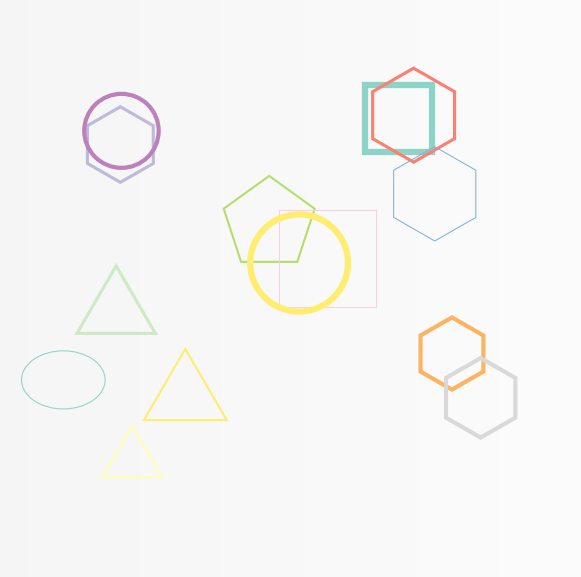[{"shape": "oval", "thickness": 0.5, "radius": 0.36, "center": [0.109, 0.341]}, {"shape": "square", "thickness": 3, "radius": 0.29, "center": [0.685, 0.794]}, {"shape": "triangle", "thickness": 1, "radius": 0.3, "center": [0.227, 0.203]}, {"shape": "hexagon", "thickness": 1.5, "radius": 0.33, "center": [0.207, 0.749]}, {"shape": "hexagon", "thickness": 1.5, "radius": 0.41, "center": [0.712, 0.8]}, {"shape": "hexagon", "thickness": 0.5, "radius": 0.41, "center": [0.748, 0.663]}, {"shape": "hexagon", "thickness": 2, "radius": 0.31, "center": [0.778, 0.387]}, {"shape": "pentagon", "thickness": 1, "radius": 0.41, "center": [0.463, 0.612]}, {"shape": "square", "thickness": 0.5, "radius": 0.42, "center": [0.563, 0.552]}, {"shape": "hexagon", "thickness": 2, "radius": 0.34, "center": [0.827, 0.31]}, {"shape": "circle", "thickness": 2, "radius": 0.32, "center": [0.209, 0.773]}, {"shape": "triangle", "thickness": 1.5, "radius": 0.39, "center": [0.2, 0.461]}, {"shape": "triangle", "thickness": 1, "radius": 0.41, "center": [0.319, 0.313]}, {"shape": "circle", "thickness": 3, "radius": 0.42, "center": [0.515, 0.544]}]